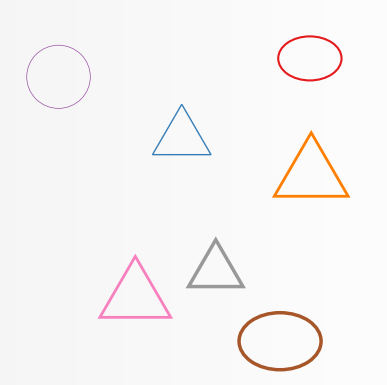[{"shape": "oval", "thickness": 1.5, "radius": 0.41, "center": [0.8, 0.848]}, {"shape": "triangle", "thickness": 1, "radius": 0.44, "center": [0.469, 0.642]}, {"shape": "circle", "thickness": 0.5, "radius": 0.41, "center": [0.151, 0.801]}, {"shape": "triangle", "thickness": 2, "radius": 0.55, "center": [0.803, 0.545]}, {"shape": "oval", "thickness": 2.5, "radius": 0.53, "center": [0.723, 0.114]}, {"shape": "triangle", "thickness": 2, "radius": 0.53, "center": [0.349, 0.229]}, {"shape": "triangle", "thickness": 2.5, "radius": 0.41, "center": [0.557, 0.296]}]